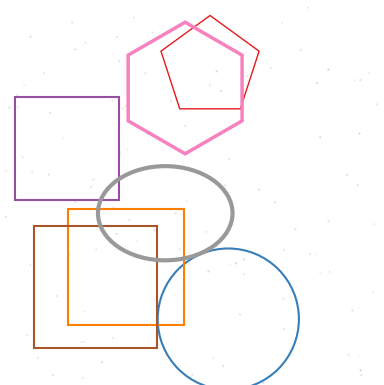[{"shape": "pentagon", "thickness": 1, "radius": 0.67, "center": [0.546, 0.826]}, {"shape": "circle", "thickness": 1.5, "radius": 0.92, "center": [0.593, 0.171]}, {"shape": "square", "thickness": 1.5, "radius": 0.67, "center": [0.175, 0.614]}, {"shape": "square", "thickness": 1.5, "radius": 0.75, "center": [0.327, 0.308]}, {"shape": "square", "thickness": 1.5, "radius": 0.8, "center": [0.248, 0.255]}, {"shape": "hexagon", "thickness": 2.5, "radius": 0.85, "center": [0.481, 0.771]}, {"shape": "oval", "thickness": 3, "radius": 0.87, "center": [0.429, 0.446]}]